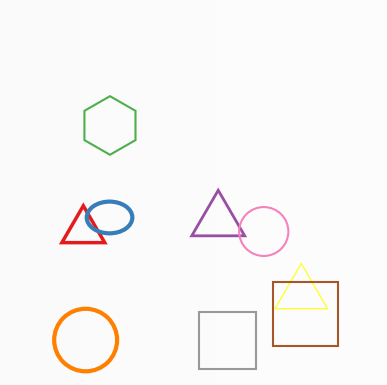[{"shape": "triangle", "thickness": 2.5, "radius": 0.32, "center": [0.215, 0.402]}, {"shape": "oval", "thickness": 3, "radius": 0.29, "center": [0.283, 0.435]}, {"shape": "hexagon", "thickness": 1.5, "radius": 0.38, "center": [0.284, 0.674]}, {"shape": "triangle", "thickness": 2, "radius": 0.39, "center": [0.563, 0.427]}, {"shape": "circle", "thickness": 3, "radius": 0.41, "center": [0.221, 0.117]}, {"shape": "triangle", "thickness": 1, "radius": 0.39, "center": [0.777, 0.237]}, {"shape": "square", "thickness": 1.5, "radius": 0.42, "center": [0.788, 0.184]}, {"shape": "circle", "thickness": 1.5, "radius": 0.32, "center": [0.681, 0.399]}, {"shape": "square", "thickness": 1.5, "radius": 0.37, "center": [0.587, 0.116]}]